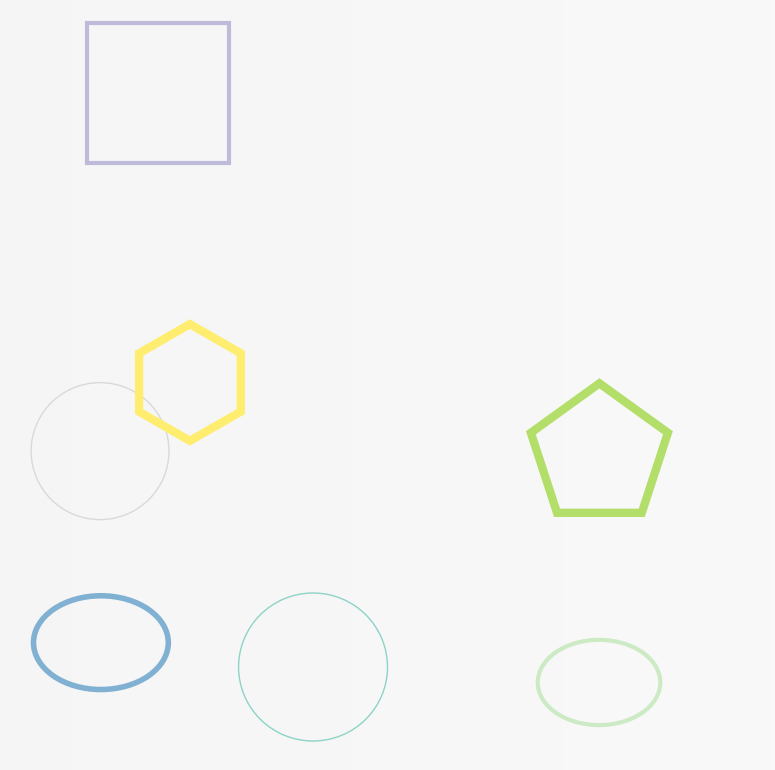[{"shape": "circle", "thickness": 0.5, "radius": 0.48, "center": [0.404, 0.134]}, {"shape": "square", "thickness": 1.5, "radius": 0.46, "center": [0.204, 0.879]}, {"shape": "oval", "thickness": 2, "radius": 0.43, "center": [0.13, 0.165]}, {"shape": "pentagon", "thickness": 3, "radius": 0.46, "center": [0.773, 0.409]}, {"shape": "circle", "thickness": 0.5, "radius": 0.44, "center": [0.129, 0.414]}, {"shape": "oval", "thickness": 1.5, "radius": 0.4, "center": [0.773, 0.114]}, {"shape": "hexagon", "thickness": 3, "radius": 0.38, "center": [0.245, 0.503]}]